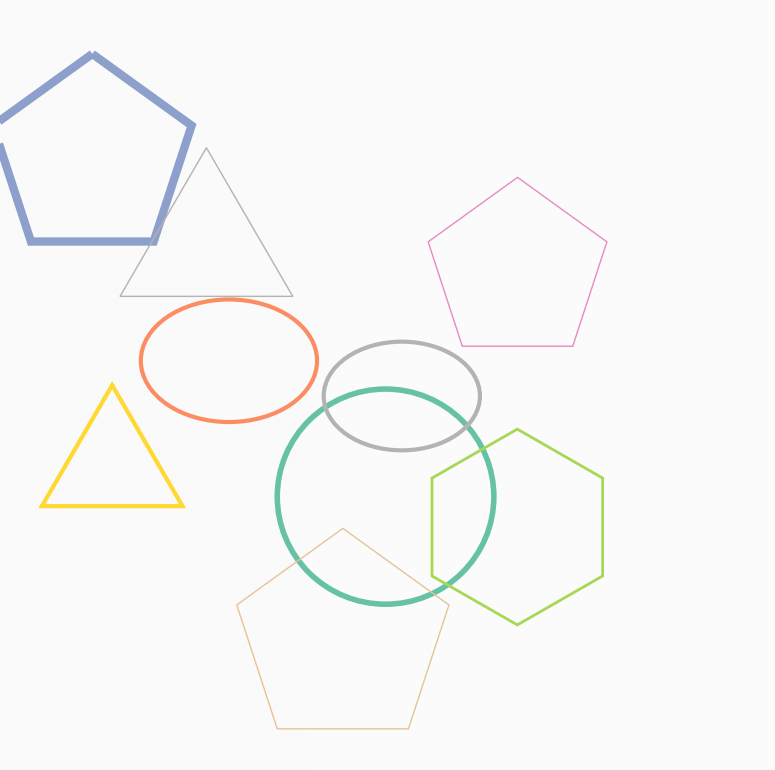[{"shape": "circle", "thickness": 2, "radius": 0.7, "center": [0.497, 0.355]}, {"shape": "oval", "thickness": 1.5, "radius": 0.57, "center": [0.295, 0.531]}, {"shape": "pentagon", "thickness": 3, "radius": 0.67, "center": [0.119, 0.795]}, {"shape": "pentagon", "thickness": 0.5, "radius": 0.61, "center": [0.668, 0.648]}, {"shape": "hexagon", "thickness": 1, "radius": 0.64, "center": [0.668, 0.316]}, {"shape": "triangle", "thickness": 1.5, "radius": 0.52, "center": [0.145, 0.395]}, {"shape": "pentagon", "thickness": 0.5, "radius": 0.72, "center": [0.442, 0.17]}, {"shape": "oval", "thickness": 1.5, "radius": 0.5, "center": [0.518, 0.486]}, {"shape": "triangle", "thickness": 0.5, "radius": 0.64, "center": [0.266, 0.679]}]